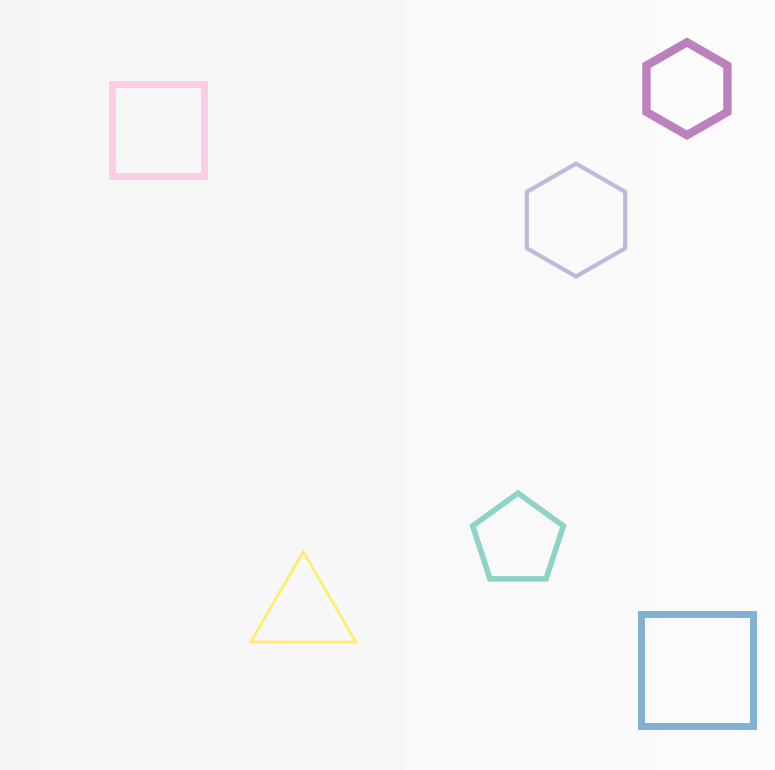[{"shape": "pentagon", "thickness": 2, "radius": 0.31, "center": [0.668, 0.298]}, {"shape": "hexagon", "thickness": 1.5, "radius": 0.37, "center": [0.743, 0.714]}, {"shape": "square", "thickness": 2.5, "radius": 0.36, "center": [0.899, 0.13]}, {"shape": "square", "thickness": 2.5, "radius": 0.3, "center": [0.204, 0.831]}, {"shape": "hexagon", "thickness": 3, "radius": 0.3, "center": [0.886, 0.885]}, {"shape": "triangle", "thickness": 1, "radius": 0.39, "center": [0.391, 0.205]}]